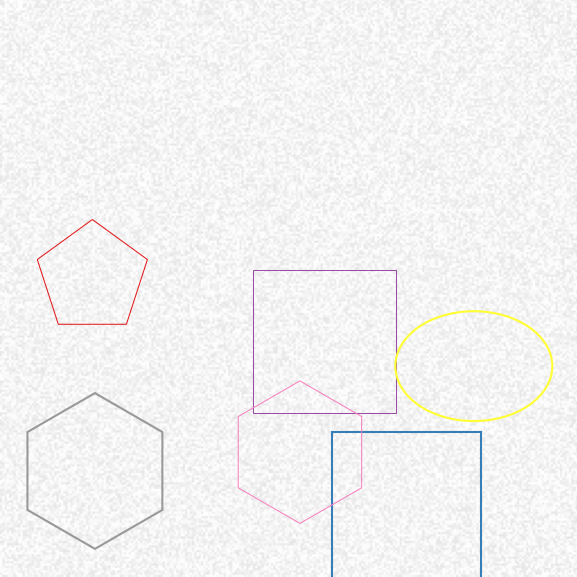[{"shape": "pentagon", "thickness": 0.5, "radius": 0.5, "center": [0.16, 0.519]}, {"shape": "square", "thickness": 1, "radius": 0.65, "center": [0.704, 0.121]}, {"shape": "square", "thickness": 0.5, "radius": 0.62, "center": [0.562, 0.408]}, {"shape": "oval", "thickness": 1, "radius": 0.68, "center": [0.82, 0.365]}, {"shape": "hexagon", "thickness": 0.5, "radius": 0.62, "center": [0.519, 0.216]}, {"shape": "hexagon", "thickness": 1, "radius": 0.67, "center": [0.164, 0.184]}]